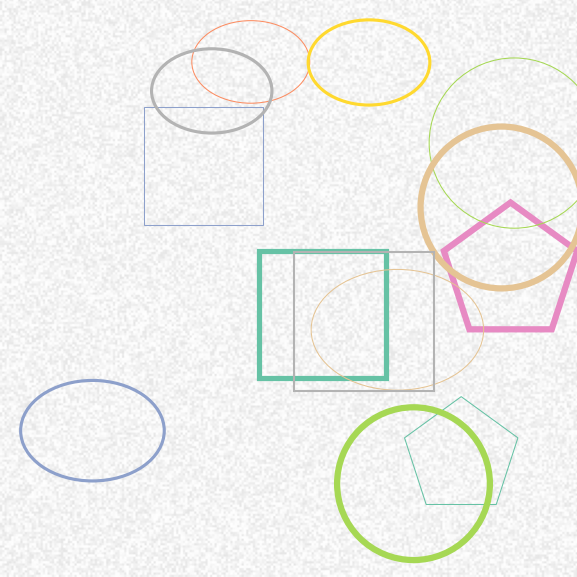[{"shape": "square", "thickness": 2.5, "radius": 0.55, "center": [0.559, 0.455]}, {"shape": "pentagon", "thickness": 0.5, "radius": 0.52, "center": [0.799, 0.209]}, {"shape": "oval", "thickness": 0.5, "radius": 0.51, "center": [0.434, 0.892]}, {"shape": "oval", "thickness": 1.5, "radius": 0.62, "center": [0.16, 0.253]}, {"shape": "square", "thickness": 0.5, "radius": 0.51, "center": [0.352, 0.712]}, {"shape": "pentagon", "thickness": 3, "radius": 0.61, "center": [0.884, 0.527]}, {"shape": "circle", "thickness": 0.5, "radius": 0.74, "center": [0.891, 0.751]}, {"shape": "circle", "thickness": 3, "radius": 0.66, "center": [0.716, 0.162]}, {"shape": "oval", "thickness": 1.5, "radius": 0.53, "center": [0.639, 0.891]}, {"shape": "oval", "thickness": 0.5, "radius": 0.75, "center": [0.688, 0.428]}, {"shape": "circle", "thickness": 3, "radius": 0.7, "center": [0.868, 0.64]}, {"shape": "square", "thickness": 1, "radius": 0.6, "center": [0.631, 0.442]}, {"shape": "oval", "thickness": 1.5, "radius": 0.52, "center": [0.367, 0.842]}]